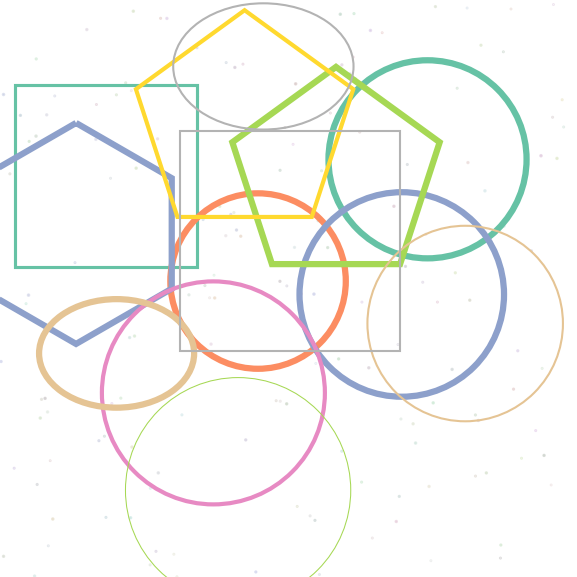[{"shape": "square", "thickness": 1.5, "radius": 0.79, "center": [0.184, 0.694]}, {"shape": "circle", "thickness": 3, "radius": 0.86, "center": [0.74, 0.723]}, {"shape": "circle", "thickness": 3, "radius": 0.76, "center": [0.447, 0.512]}, {"shape": "circle", "thickness": 3, "radius": 0.89, "center": [0.696, 0.489]}, {"shape": "hexagon", "thickness": 3, "radius": 0.96, "center": [0.132, 0.595]}, {"shape": "circle", "thickness": 2, "radius": 0.97, "center": [0.37, 0.319]}, {"shape": "pentagon", "thickness": 3, "radius": 0.94, "center": [0.582, 0.694]}, {"shape": "circle", "thickness": 0.5, "radius": 0.98, "center": [0.412, 0.15]}, {"shape": "pentagon", "thickness": 2, "radius": 0.99, "center": [0.424, 0.784]}, {"shape": "oval", "thickness": 3, "radius": 0.67, "center": [0.202, 0.387]}, {"shape": "circle", "thickness": 1, "radius": 0.85, "center": [0.806, 0.439]}, {"shape": "oval", "thickness": 1, "radius": 0.78, "center": [0.456, 0.884]}, {"shape": "square", "thickness": 1, "radius": 0.95, "center": [0.502, 0.582]}]